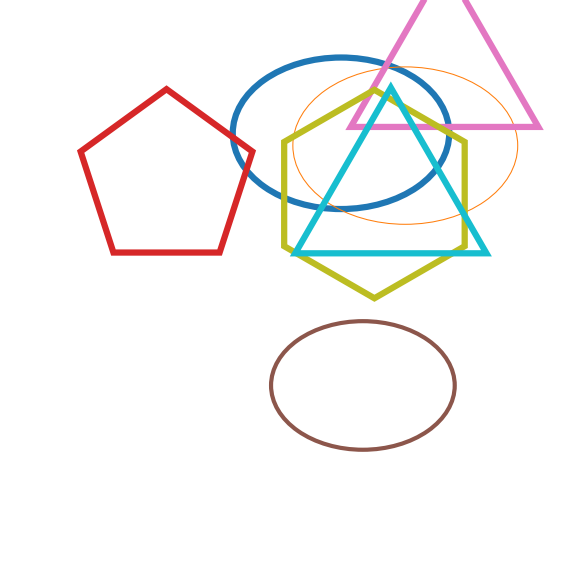[{"shape": "oval", "thickness": 3, "radius": 0.94, "center": [0.59, 0.768]}, {"shape": "oval", "thickness": 0.5, "radius": 0.97, "center": [0.702, 0.747]}, {"shape": "pentagon", "thickness": 3, "radius": 0.78, "center": [0.288, 0.688]}, {"shape": "oval", "thickness": 2, "radius": 0.8, "center": [0.628, 0.332]}, {"shape": "triangle", "thickness": 3, "radius": 0.94, "center": [0.77, 0.873]}, {"shape": "hexagon", "thickness": 3, "radius": 0.9, "center": [0.648, 0.663]}, {"shape": "triangle", "thickness": 3, "radius": 0.96, "center": [0.677, 0.656]}]